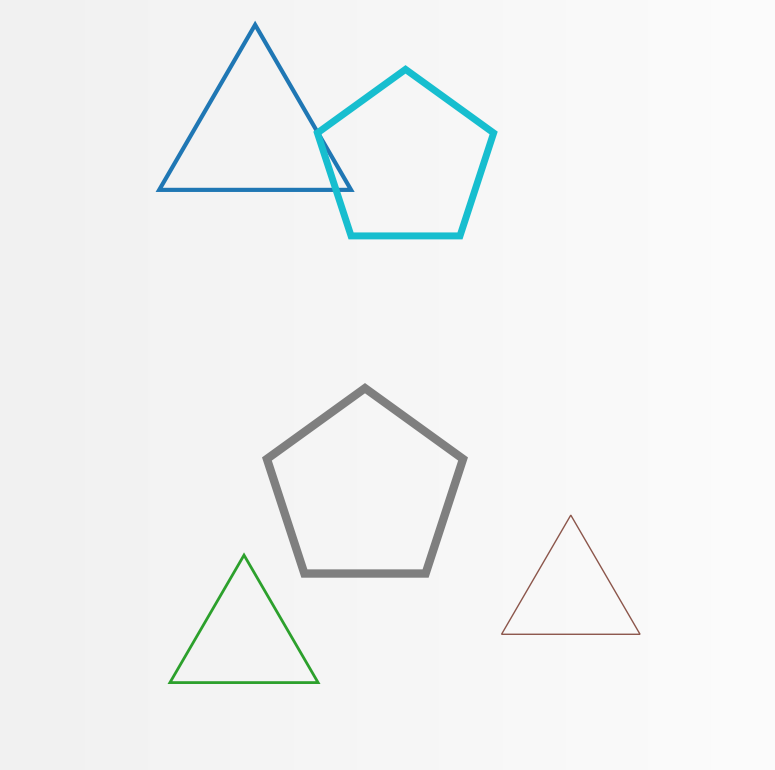[{"shape": "triangle", "thickness": 1.5, "radius": 0.71, "center": [0.329, 0.825]}, {"shape": "triangle", "thickness": 1, "radius": 0.55, "center": [0.315, 0.169]}, {"shape": "triangle", "thickness": 0.5, "radius": 0.52, "center": [0.737, 0.228]}, {"shape": "pentagon", "thickness": 3, "radius": 0.67, "center": [0.471, 0.363]}, {"shape": "pentagon", "thickness": 2.5, "radius": 0.6, "center": [0.523, 0.79]}]